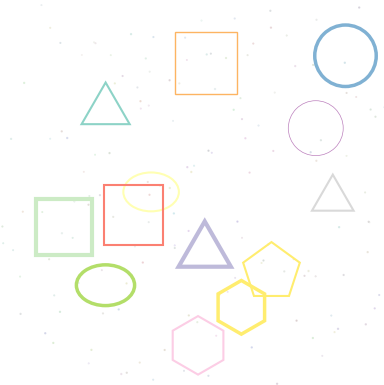[{"shape": "triangle", "thickness": 1.5, "radius": 0.36, "center": [0.274, 0.714]}, {"shape": "oval", "thickness": 1.5, "radius": 0.36, "center": [0.392, 0.502]}, {"shape": "triangle", "thickness": 3, "radius": 0.39, "center": [0.532, 0.346]}, {"shape": "square", "thickness": 1.5, "radius": 0.39, "center": [0.347, 0.441]}, {"shape": "circle", "thickness": 2.5, "radius": 0.4, "center": [0.897, 0.855]}, {"shape": "square", "thickness": 1, "radius": 0.41, "center": [0.535, 0.837]}, {"shape": "oval", "thickness": 2.5, "radius": 0.38, "center": [0.274, 0.259]}, {"shape": "hexagon", "thickness": 1.5, "radius": 0.38, "center": [0.514, 0.103]}, {"shape": "triangle", "thickness": 1.5, "radius": 0.31, "center": [0.864, 0.484]}, {"shape": "circle", "thickness": 0.5, "radius": 0.36, "center": [0.82, 0.667]}, {"shape": "square", "thickness": 3, "radius": 0.36, "center": [0.166, 0.41]}, {"shape": "hexagon", "thickness": 2.5, "radius": 0.35, "center": [0.627, 0.202]}, {"shape": "pentagon", "thickness": 1.5, "radius": 0.39, "center": [0.705, 0.294]}]